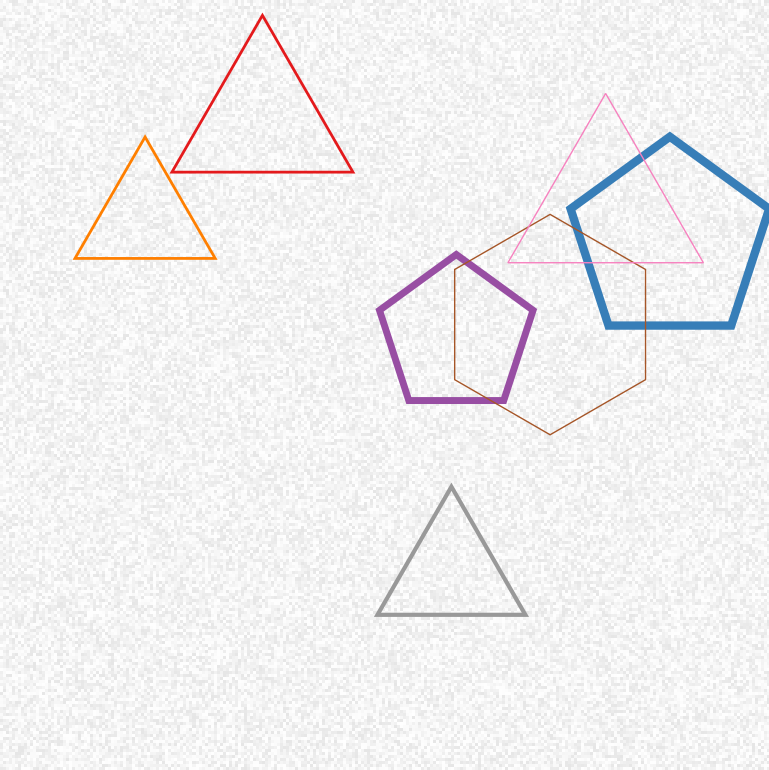[{"shape": "triangle", "thickness": 1, "radius": 0.68, "center": [0.341, 0.844]}, {"shape": "pentagon", "thickness": 3, "radius": 0.68, "center": [0.87, 0.687]}, {"shape": "pentagon", "thickness": 2.5, "radius": 0.52, "center": [0.593, 0.565]}, {"shape": "triangle", "thickness": 1, "radius": 0.53, "center": [0.188, 0.717]}, {"shape": "hexagon", "thickness": 0.5, "radius": 0.72, "center": [0.714, 0.578]}, {"shape": "triangle", "thickness": 0.5, "radius": 0.73, "center": [0.787, 0.732]}, {"shape": "triangle", "thickness": 1.5, "radius": 0.55, "center": [0.586, 0.257]}]